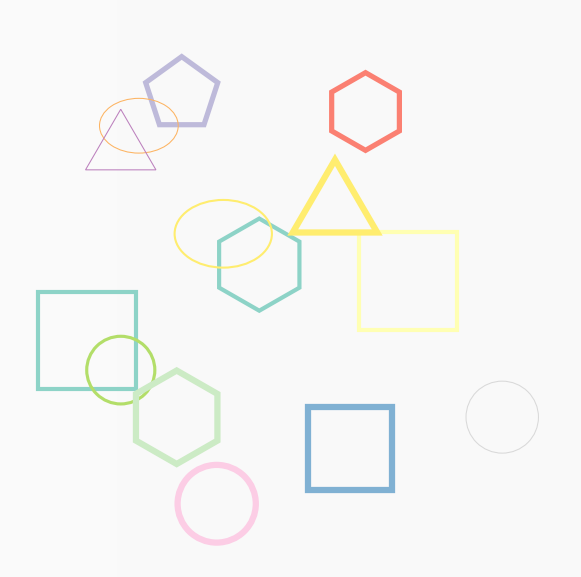[{"shape": "hexagon", "thickness": 2, "radius": 0.4, "center": [0.446, 0.541]}, {"shape": "square", "thickness": 2, "radius": 0.42, "center": [0.15, 0.41]}, {"shape": "square", "thickness": 2, "radius": 0.42, "center": [0.702, 0.513]}, {"shape": "pentagon", "thickness": 2.5, "radius": 0.33, "center": [0.313, 0.836]}, {"shape": "hexagon", "thickness": 2.5, "radius": 0.34, "center": [0.629, 0.806]}, {"shape": "square", "thickness": 3, "radius": 0.36, "center": [0.602, 0.223]}, {"shape": "oval", "thickness": 0.5, "radius": 0.34, "center": [0.239, 0.781]}, {"shape": "circle", "thickness": 1.5, "radius": 0.29, "center": [0.208, 0.358]}, {"shape": "circle", "thickness": 3, "radius": 0.34, "center": [0.373, 0.127]}, {"shape": "circle", "thickness": 0.5, "radius": 0.31, "center": [0.864, 0.277]}, {"shape": "triangle", "thickness": 0.5, "radius": 0.35, "center": [0.208, 0.74]}, {"shape": "hexagon", "thickness": 3, "radius": 0.4, "center": [0.304, 0.277]}, {"shape": "oval", "thickness": 1, "radius": 0.42, "center": [0.384, 0.594]}, {"shape": "triangle", "thickness": 3, "radius": 0.42, "center": [0.576, 0.639]}]